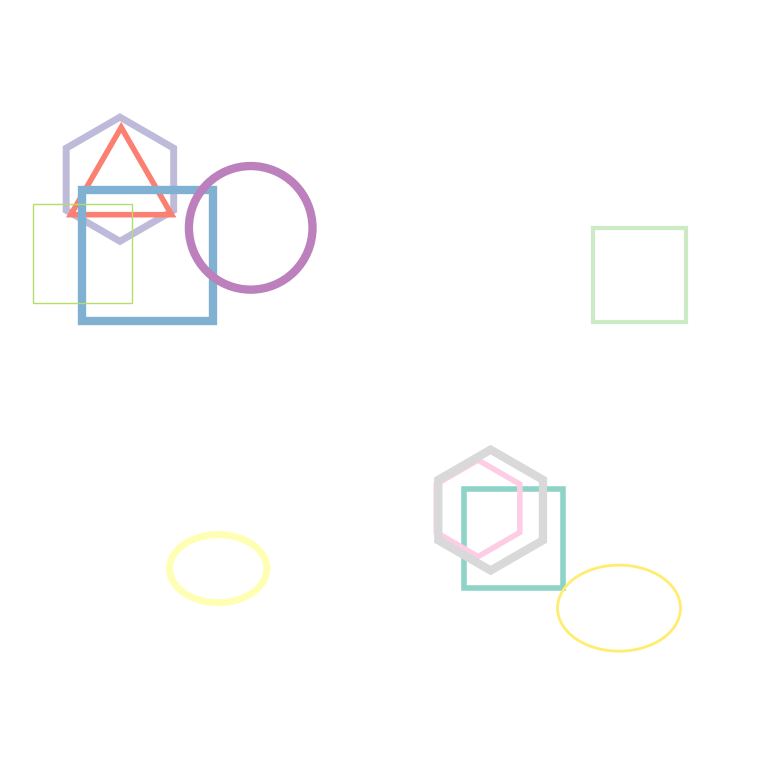[{"shape": "square", "thickness": 2, "radius": 0.32, "center": [0.667, 0.301]}, {"shape": "oval", "thickness": 2.5, "radius": 0.32, "center": [0.283, 0.262]}, {"shape": "hexagon", "thickness": 2.5, "radius": 0.4, "center": [0.156, 0.767]}, {"shape": "triangle", "thickness": 2, "radius": 0.38, "center": [0.157, 0.759]}, {"shape": "square", "thickness": 3, "radius": 0.43, "center": [0.192, 0.668]}, {"shape": "square", "thickness": 0.5, "radius": 0.32, "center": [0.107, 0.671]}, {"shape": "hexagon", "thickness": 2, "radius": 0.31, "center": [0.621, 0.34]}, {"shape": "hexagon", "thickness": 3, "radius": 0.39, "center": [0.637, 0.338]}, {"shape": "circle", "thickness": 3, "radius": 0.4, "center": [0.326, 0.704]}, {"shape": "square", "thickness": 1.5, "radius": 0.3, "center": [0.83, 0.642]}, {"shape": "oval", "thickness": 1, "radius": 0.4, "center": [0.804, 0.21]}]